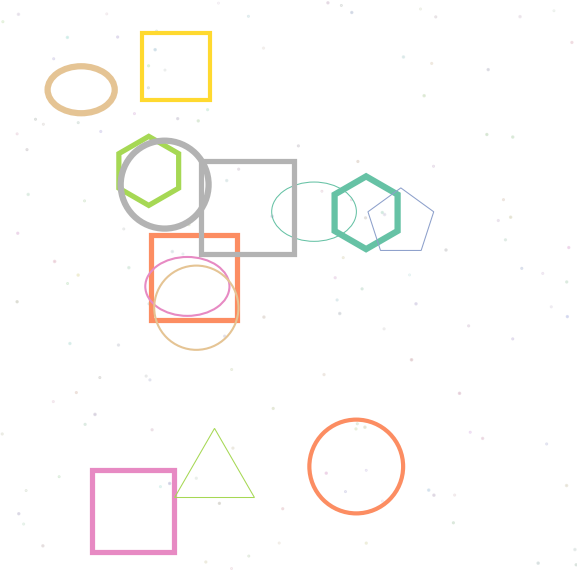[{"shape": "oval", "thickness": 0.5, "radius": 0.37, "center": [0.544, 0.633]}, {"shape": "hexagon", "thickness": 3, "radius": 0.31, "center": [0.634, 0.631]}, {"shape": "square", "thickness": 2.5, "radius": 0.37, "center": [0.336, 0.519]}, {"shape": "circle", "thickness": 2, "radius": 0.41, "center": [0.617, 0.191]}, {"shape": "pentagon", "thickness": 0.5, "radius": 0.3, "center": [0.694, 0.614]}, {"shape": "oval", "thickness": 1, "radius": 0.36, "center": [0.324, 0.503]}, {"shape": "square", "thickness": 2.5, "radius": 0.36, "center": [0.23, 0.114]}, {"shape": "hexagon", "thickness": 2.5, "radius": 0.3, "center": [0.258, 0.703]}, {"shape": "triangle", "thickness": 0.5, "radius": 0.4, "center": [0.371, 0.178]}, {"shape": "square", "thickness": 2, "radius": 0.29, "center": [0.305, 0.884]}, {"shape": "oval", "thickness": 3, "radius": 0.29, "center": [0.141, 0.844]}, {"shape": "circle", "thickness": 1, "radius": 0.36, "center": [0.34, 0.466]}, {"shape": "square", "thickness": 2.5, "radius": 0.4, "center": [0.429, 0.64]}, {"shape": "circle", "thickness": 3, "radius": 0.38, "center": [0.285, 0.679]}]